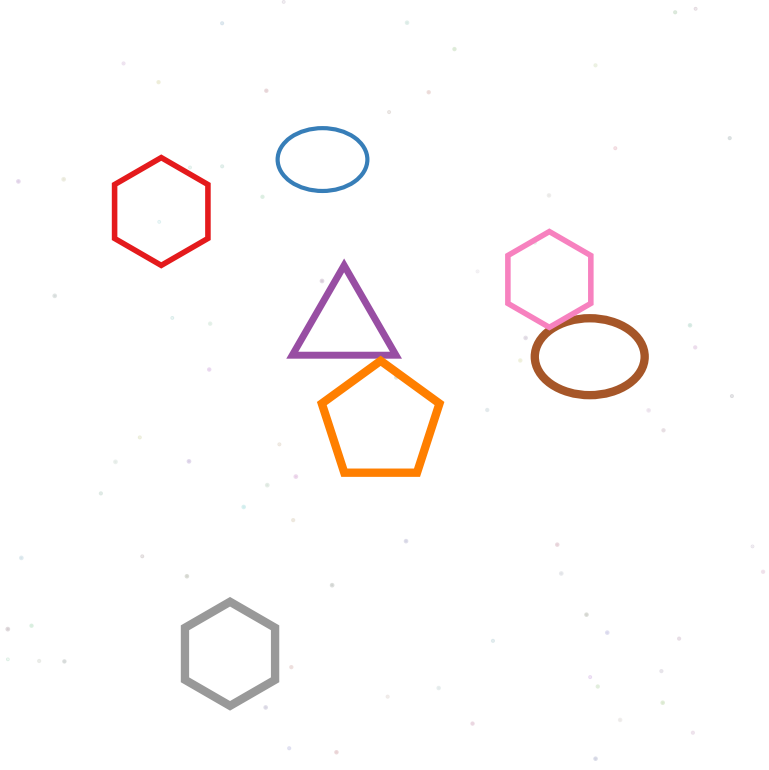[{"shape": "hexagon", "thickness": 2, "radius": 0.35, "center": [0.209, 0.725]}, {"shape": "oval", "thickness": 1.5, "radius": 0.29, "center": [0.419, 0.793]}, {"shape": "triangle", "thickness": 2.5, "radius": 0.39, "center": [0.447, 0.578]}, {"shape": "pentagon", "thickness": 3, "radius": 0.4, "center": [0.494, 0.451]}, {"shape": "oval", "thickness": 3, "radius": 0.36, "center": [0.766, 0.537]}, {"shape": "hexagon", "thickness": 2, "radius": 0.31, "center": [0.713, 0.637]}, {"shape": "hexagon", "thickness": 3, "radius": 0.34, "center": [0.299, 0.151]}]